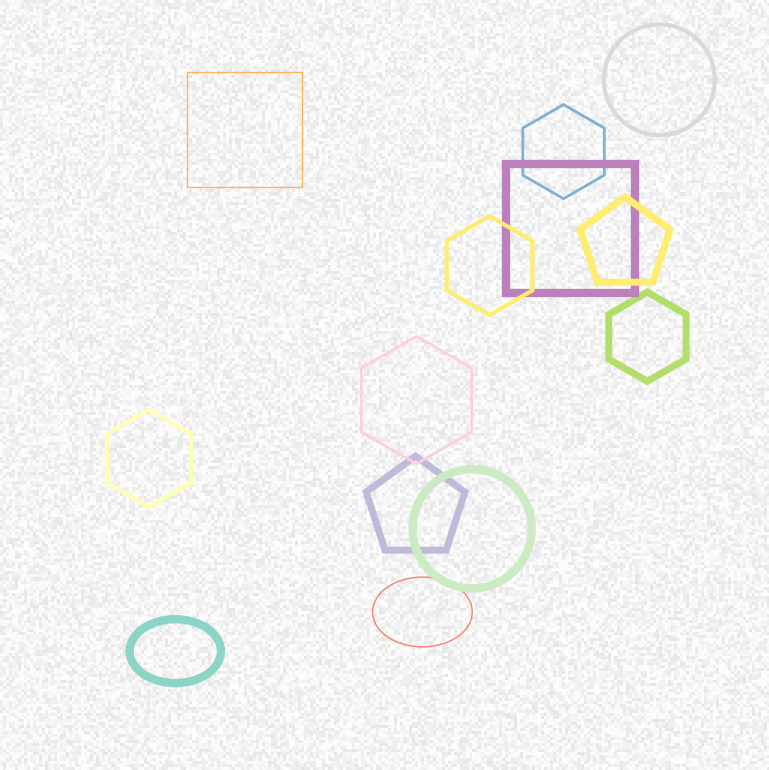[{"shape": "oval", "thickness": 3, "radius": 0.3, "center": [0.228, 0.154]}, {"shape": "hexagon", "thickness": 1.5, "radius": 0.32, "center": [0.193, 0.405]}, {"shape": "pentagon", "thickness": 2.5, "radius": 0.34, "center": [0.54, 0.34]}, {"shape": "oval", "thickness": 0.5, "radius": 0.32, "center": [0.549, 0.205]}, {"shape": "hexagon", "thickness": 1, "radius": 0.31, "center": [0.732, 0.803]}, {"shape": "square", "thickness": 0.5, "radius": 0.37, "center": [0.318, 0.832]}, {"shape": "hexagon", "thickness": 2.5, "radius": 0.29, "center": [0.841, 0.563]}, {"shape": "hexagon", "thickness": 1, "radius": 0.41, "center": [0.541, 0.48]}, {"shape": "circle", "thickness": 1.5, "radius": 0.36, "center": [0.856, 0.896]}, {"shape": "square", "thickness": 3, "radius": 0.42, "center": [0.741, 0.703]}, {"shape": "circle", "thickness": 3, "radius": 0.39, "center": [0.613, 0.313]}, {"shape": "hexagon", "thickness": 1.5, "radius": 0.32, "center": [0.636, 0.655]}, {"shape": "pentagon", "thickness": 2.5, "radius": 0.31, "center": [0.812, 0.683]}]